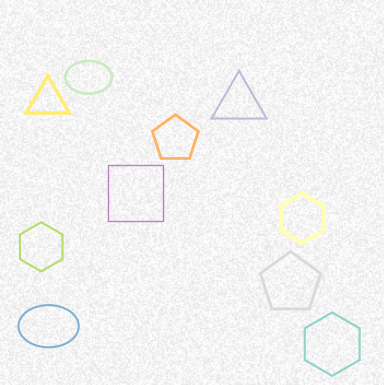[{"shape": "hexagon", "thickness": 1.5, "radius": 0.41, "center": [0.863, 0.106]}, {"shape": "hexagon", "thickness": 3, "radius": 0.32, "center": [0.785, 0.433]}, {"shape": "triangle", "thickness": 1.5, "radius": 0.41, "center": [0.621, 0.733]}, {"shape": "oval", "thickness": 1.5, "radius": 0.39, "center": [0.126, 0.153]}, {"shape": "pentagon", "thickness": 2, "radius": 0.31, "center": [0.455, 0.639]}, {"shape": "hexagon", "thickness": 1.5, "radius": 0.32, "center": [0.107, 0.359]}, {"shape": "pentagon", "thickness": 2, "radius": 0.41, "center": [0.755, 0.264]}, {"shape": "square", "thickness": 1, "radius": 0.36, "center": [0.351, 0.499]}, {"shape": "oval", "thickness": 2, "radius": 0.3, "center": [0.23, 0.799]}, {"shape": "triangle", "thickness": 2.5, "radius": 0.32, "center": [0.124, 0.739]}]